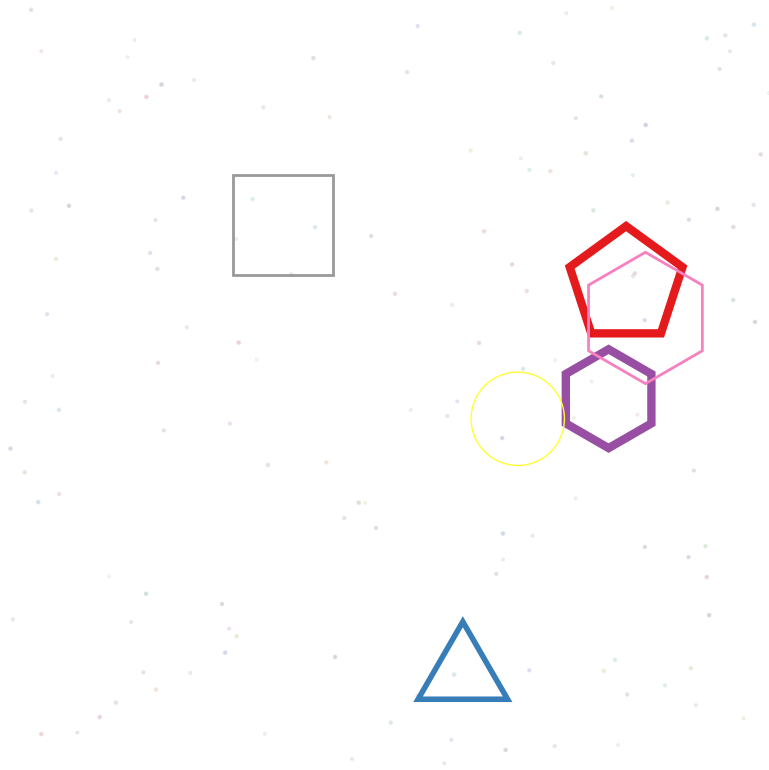[{"shape": "pentagon", "thickness": 3, "radius": 0.38, "center": [0.813, 0.629]}, {"shape": "triangle", "thickness": 2, "radius": 0.34, "center": [0.601, 0.125]}, {"shape": "hexagon", "thickness": 3, "radius": 0.32, "center": [0.79, 0.482]}, {"shape": "circle", "thickness": 0.5, "radius": 0.3, "center": [0.672, 0.456]}, {"shape": "hexagon", "thickness": 1, "radius": 0.43, "center": [0.838, 0.587]}, {"shape": "square", "thickness": 1, "radius": 0.32, "center": [0.368, 0.708]}]